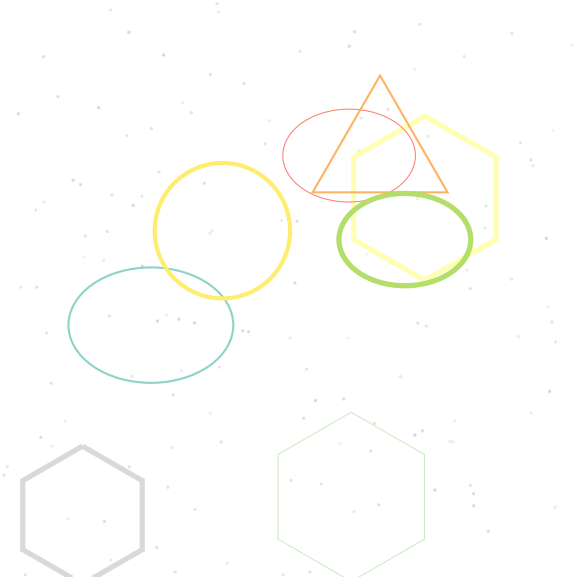[{"shape": "oval", "thickness": 1, "radius": 0.71, "center": [0.261, 0.436]}, {"shape": "hexagon", "thickness": 2.5, "radius": 0.71, "center": [0.736, 0.656]}, {"shape": "oval", "thickness": 0.5, "radius": 0.57, "center": [0.605, 0.73]}, {"shape": "triangle", "thickness": 1, "radius": 0.67, "center": [0.658, 0.734]}, {"shape": "oval", "thickness": 2.5, "radius": 0.57, "center": [0.701, 0.584]}, {"shape": "hexagon", "thickness": 2.5, "radius": 0.6, "center": [0.143, 0.107]}, {"shape": "hexagon", "thickness": 0.5, "radius": 0.73, "center": [0.608, 0.139]}, {"shape": "circle", "thickness": 2, "radius": 0.59, "center": [0.385, 0.6]}]